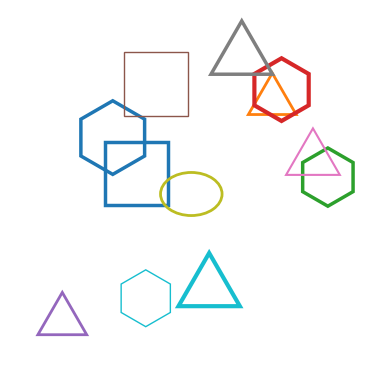[{"shape": "hexagon", "thickness": 2.5, "radius": 0.48, "center": [0.293, 0.643]}, {"shape": "square", "thickness": 2.5, "radius": 0.41, "center": [0.354, 0.55]}, {"shape": "triangle", "thickness": 2, "radius": 0.36, "center": [0.707, 0.738]}, {"shape": "hexagon", "thickness": 2.5, "radius": 0.38, "center": [0.852, 0.54]}, {"shape": "hexagon", "thickness": 3, "radius": 0.41, "center": [0.731, 0.767]}, {"shape": "triangle", "thickness": 2, "radius": 0.37, "center": [0.162, 0.167]}, {"shape": "square", "thickness": 1, "radius": 0.42, "center": [0.406, 0.781]}, {"shape": "triangle", "thickness": 1.5, "radius": 0.4, "center": [0.813, 0.586]}, {"shape": "triangle", "thickness": 2.5, "radius": 0.46, "center": [0.628, 0.853]}, {"shape": "oval", "thickness": 2, "radius": 0.4, "center": [0.497, 0.496]}, {"shape": "triangle", "thickness": 3, "radius": 0.46, "center": [0.543, 0.251]}, {"shape": "hexagon", "thickness": 1, "radius": 0.37, "center": [0.379, 0.225]}]